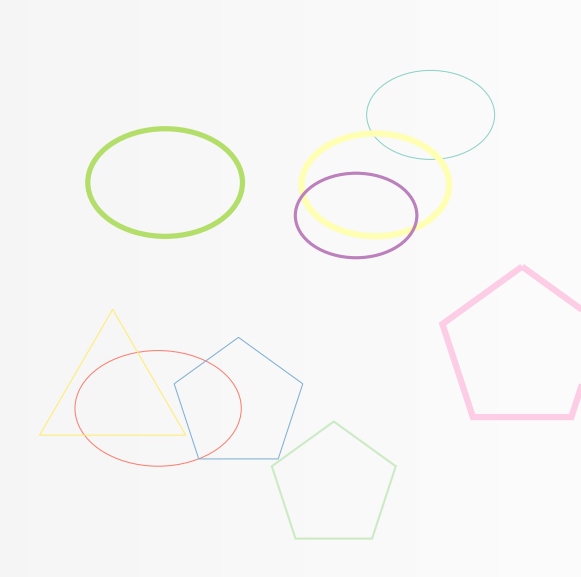[{"shape": "oval", "thickness": 0.5, "radius": 0.55, "center": [0.741, 0.8]}, {"shape": "oval", "thickness": 3, "radius": 0.64, "center": [0.646, 0.679]}, {"shape": "oval", "thickness": 0.5, "radius": 0.72, "center": [0.272, 0.292]}, {"shape": "pentagon", "thickness": 0.5, "radius": 0.58, "center": [0.41, 0.299]}, {"shape": "oval", "thickness": 2.5, "radius": 0.67, "center": [0.284, 0.683]}, {"shape": "pentagon", "thickness": 3, "radius": 0.72, "center": [0.898, 0.393]}, {"shape": "oval", "thickness": 1.5, "radius": 0.52, "center": [0.613, 0.626]}, {"shape": "pentagon", "thickness": 1, "radius": 0.56, "center": [0.574, 0.157]}, {"shape": "triangle", "thickness": 0.5, "radius": 0.73, "center": [0.194, 0.318]}]